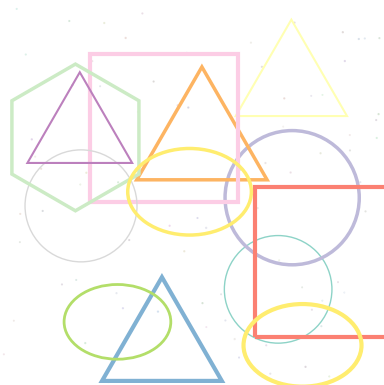[{"shape": "circle", "thickness": 1, "radius": 0.7, "center": [0.722, 0.248]}, {"shape": "triangle", "thickness": 1.5, "radius": 0.83, "center": [0.757, 0.782]}, {"shape": "circle", "thickness": 2.5, "radius": 0.87, "center": [0.759, 0.487]}, {"shape": "square", "thickness": 3, "radius": 0.98, "center": [0.857, 0.319]}, {"shape": "triangle", "thickness": 3, "radius": 0.9, "center": [0.421, 0.1]}, {"shape": "triangle", "thickness": 2.5, "radius": 0.98, "center": [0.524, 0.631]}, {"shape": "oval", "thickness": 2, "radius": 0.69, "center": [0.305, 0.164]}, {"shape": "square", "thickness": 3, "radius": 0.96, "center": [0.425, 0.668]}, {"shape": "circle", "thickness": 1, "radius": 0.73, "center": [0.21, 0.465]}, {"shape": "triangle", "thickness": 1.5, "radius": 0.79, "center": [0.207, 0.655]}, {"shape": "hexagon", "thickness": 2.5, "radius": 0.95, "center": [0.196, 0.643]}, {"shape": "oval", "thickness": 3, "radius": 0.77, "center": [0.786, 0.103]}, {"shape": "oval", "thickness": 2.5, "radius": 0.8, "center": [0.492, 0.502]}]